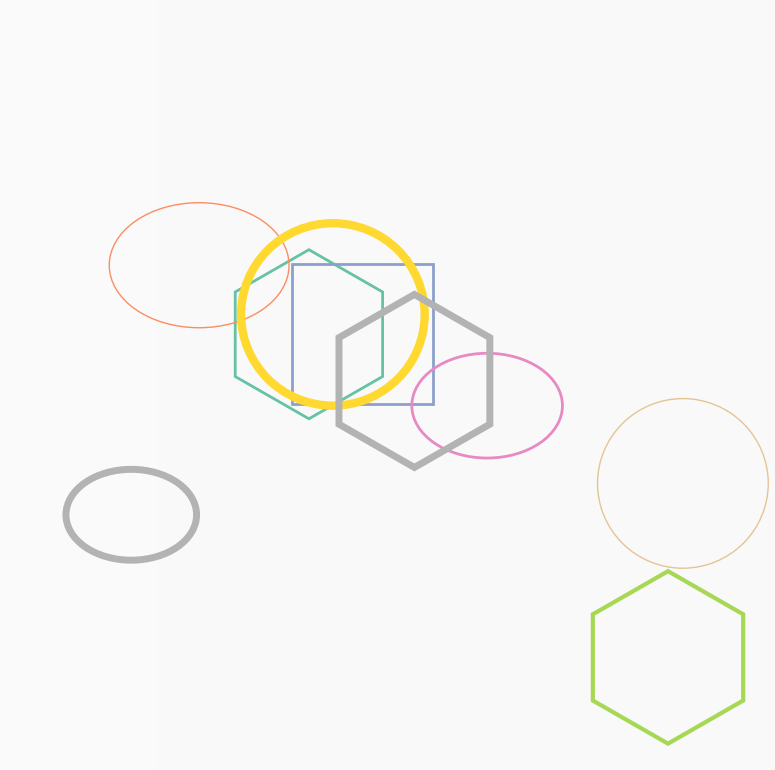[{"shape": "hexagon", "thickness": 1, "radius": 0.55, "center": [0.399, 0.566]}, {"shape": "oval", "thickness": 0.5, "radius": 0.58, "center": [0.257, 0.656]}, {"shape": "square", "thickness": 1, "radius": 0.45, "center": [0.468, 0.566]}, {"shape": "oval", "thickness": 1, "radius": 0.49, "center": [0.629, 0.473]}, {"shape": "hexagon", "thickness": 1.5, "radius": 0.56, "center": [0.862, 0.146]}, {"shape": "circle", "thickness": 3, "radius": 0.59, "center": [0.43, 0.592]}, {"shape": "circle", "thickness": 0.5, "radius": 0.55, "center": [0.881, 0.372]}, {"shape": "hexagon", "thickness": 2.5, "radius": 0.56, "center": [0.535, 0.505]}, {"shape": "oval", "thickness": 2.5, "radius": 0.42, "center": [0.169, 0.331]}]